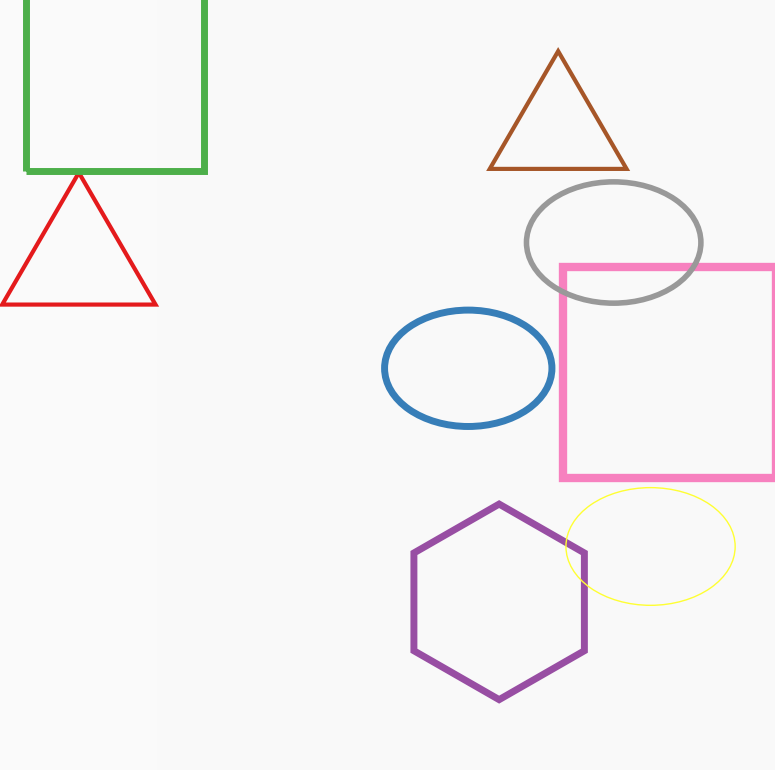[{"shape": "triangle", "thickness": 1.5, "radius": 0.57, "center": [0.102, 0.662]}, {"shape": "oval", "thickness": 2.5, "radius": 0.54, "center": [0.604, 0.522]}, {"shape": "square", "thickness": 2.5, "radius": 0.58, "center": [0.148, 0.893]}, {"shape": "hexagon", "thickness": 2.5, "radius": 0.63, "center": [0.644, 0.218]}, {"shape": "oval", "thickness": 0.5, "radius": 0.55, "center": [0.839, 0.29]}, {"shape": "triangle", "thickness": 1.5, "radius": 0.51, "center": [0.72, 0.832]}, {"shape": "square", "thickness": 3, "radius": 0.69, "center": [0.864, 0.516]}, {"shape": "oval", "thickness": 2, "radius": 0.56, "center": [0.792, 0.685]}]